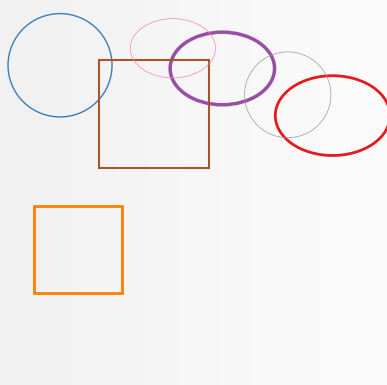[{"shape": "oval", "thickness": 2, "radius": 0.74, "center": [0.858, 0.7]}, {"shape": "circle", "thickness": 1, "radius": 0.67, "center": [0.155, 0.83]}, {"shape": "oval", "thickness": 2.5, "radius": 0.67, "center": [0.574, 0.822]}, {"shape": "square", "thickness": 2, "radius": 0.57, "center": [0.201, 0.352]}, {"shape": "square", "thickness": 1.5, "radius": 0.71, "center": [0.398, 0.704]}, {"shape": "oval", "thickness": 0.5, "radius": 0.55, "center": [0.446, 0.875]}, {"shape": "circle", "thickness": 0.5, "radius": 0.56, "center": [0.743, 0.754]}]